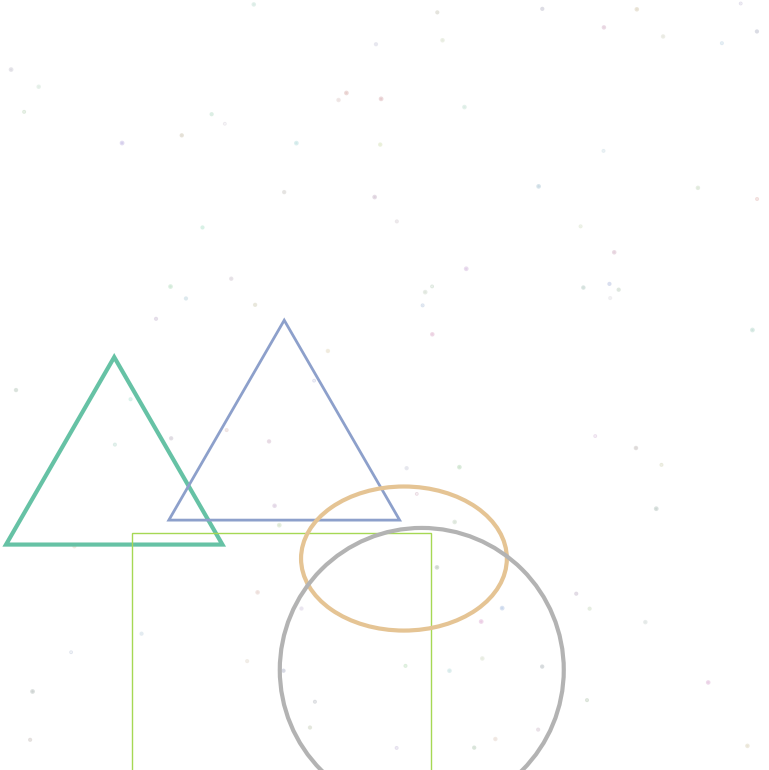[{"shape": "triangle", "thickness": 1.5, "radius": 0.81, "center": [0.148, 0.374]}, {"shape": "triangle", "thickness": 1, "radius": 0.87, "center": [0.369, 0.411]}, {"shape": "square", "thickness": 0.5, "radius": 0.97, "center": [0.366, 0.114]}, {"shape": "oval", "thickness": 1.5, "radius": 0.67, "center": [0.525, 0.275]}, {"shape": "circle", "thickness": 1.5, "radius": 0.92, "center": [0.548, 0.13]}]